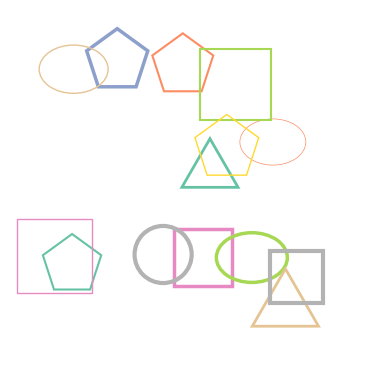[{"shape": "pentagon", "thickness": 1.5, "radius": 0.4, "center": [0.187, 0.312]}, {"shape": "triangle", "thickness": 2, "radius": 0.42, "center": [0.545, 0.556]}, {"shape": "oval", "thickness": 0.5, "radius": 0.43, "center": [0.709, 0.631]}, {"shape": "pentagon", "thickness": 1.5, "radius": 0.42, "center": [0.475, 0.83]}, {"shape": "pentagon", "thickness": 2.5, "radius": 0.42, "center": [0.304, 0.842]}, {"shape": "square", "thickness": 2.5, "radius": 0.37, "center": [0.527, 0.33]}, {"shape": "square", "thickness": 1, "radius": 0.48, "center": [0.142, 0.334]}, {"shape": "square", "thickness": 1.5, "radius": 0.46, "center": [0.613, 0.78]}, {"shape": "oval", "thickness": 2.5, "radius": 0.46, "center": [0.654, 0.331]}, {"shape": "pentagon", "thickness": 1, "radius": 0.44, "center": [0.589, 0.616]}, {"shape": "triangle", "thickness": 2, "radius": 0.5, "center": [0.741, 0.202]}, {"shape": "oval", "thickness": 1, "radius": 0.45, "center": [0.191, 0.82]}, {"shape": "circle", "thickness": 3, "radius": 0.37, "center": [0.424, 0.339]}, {"shape": "square", "thickness": 3, "radius": 0.34, "center": [0.77, 0.281]}]